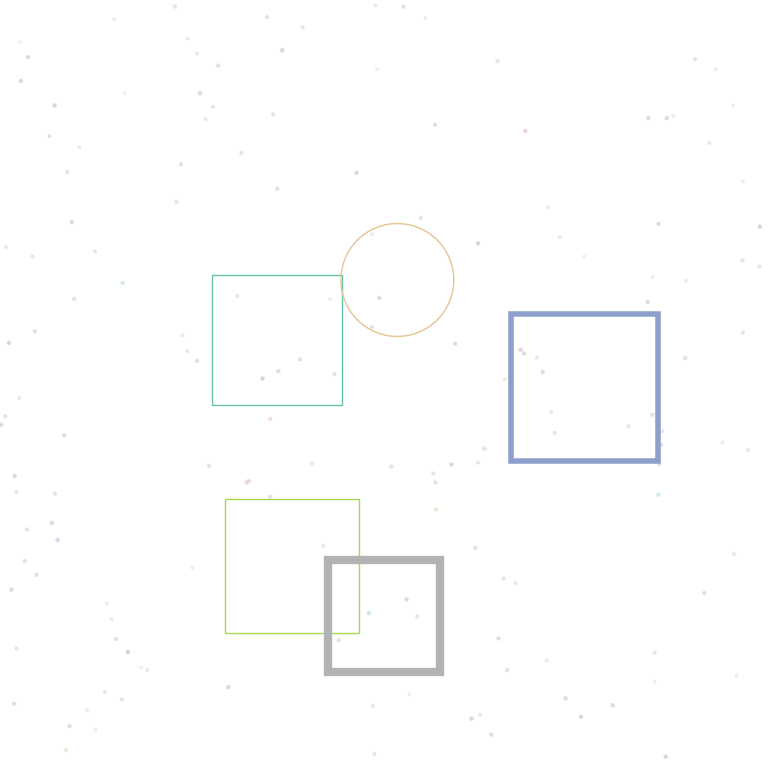[{"shape": "square", "thickness": 0.5, "radius": 0.42, "center": [0.36, 0.558]}, {"shape": "square", "thickness": 2, "radius": 0.48, "center": [0.759, 0.497]}, {"shape": "square", "thickness": 0.5, "radius": 0.43, "center": [0.38, 0.265]}, {"shape": "circle", "thickness": 0.5, "radius": 0.37, "center": [0.516, 0.636]}, {"shape": "square", "thickness": 3, "radius": 0.36, "center": [0.499, 0.2]}]